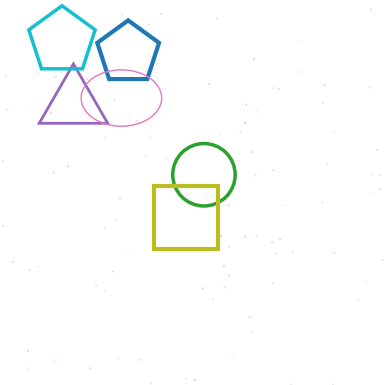[{"shape": "pentagon", "thickness": 3, "radius": 0.42, "center": [0.333, 0.863]}, {"shape": "circle", "thickness": 2.5, "radius": 0.41, "center": [0.53, 0.546]}, {"shape": "triangle", "thickness": 2, "radius": 0.51, "center": [0.191, 0.731]}, {"shape": "oval", "thickness": 1, "radius": 0.52, "center": [0.315, 0.745]}, {"shape": "square", "thickness": 3, "radius": 0.41, "center": [0.483, 0.436]}, {"shape": "pentagon", "thickness": 2.5, "radius": 0.45, "center": [0.161, 0.895]}]